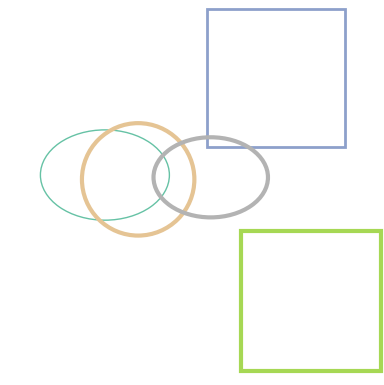[{"shape": "oval", "thickness": 1, "radius": 0.84, "center": [0.272, 0.545]}, {"shape": "square", "thickness": 2, "radius": 0.89, "center": [0.718, 0.798]}, {"shape": "square", "thickness": 3, "radius": 0.91, "center": [0.808, 0.218]}, {"shape": "circle", "thickness": 3, "radius": 0.73, "center": [0.359, 0.534]}, {"shape": "oval", "thickness": 3, "radius": 0.74, "center": [0.547, 0.539]}]